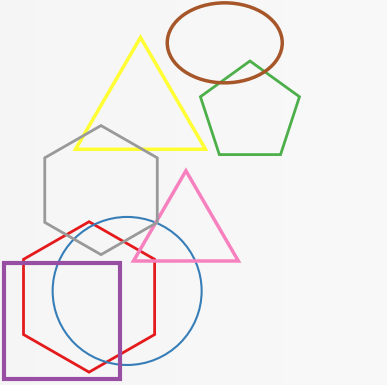[{"shape": "hexagon", "thickness": 2, "radius": 0.98, "center": [0.23, 0.229]}, {"shape": "circle", "thickness": 1.5, "radius": 0.96, "center": [0.328, 0.244]}, {"shape": "pentagon", "thickness": 2, "radius": 0.67, "center": [0.645, 0.707]}, {"shape": "square", "thickness": 3, "radius": 0.75, "center": [0.16, 0.166]}, {"shape": "triangle", "thickness": 2.5, "radius": 0.97, "center": [0.363, 0.709]}, {"shape": "oval", "thickness": 2.5, "radius": 0.74, "center": [0.58, 0.889]}, {"shape": "triangle", "thickness": 2.5, "radius": 0.78, "center": [0.48, 0.4]}, {"shape": "hexagon", "thickness": 2, "radius": 0.84, "center": [0.261, 0.506]}]